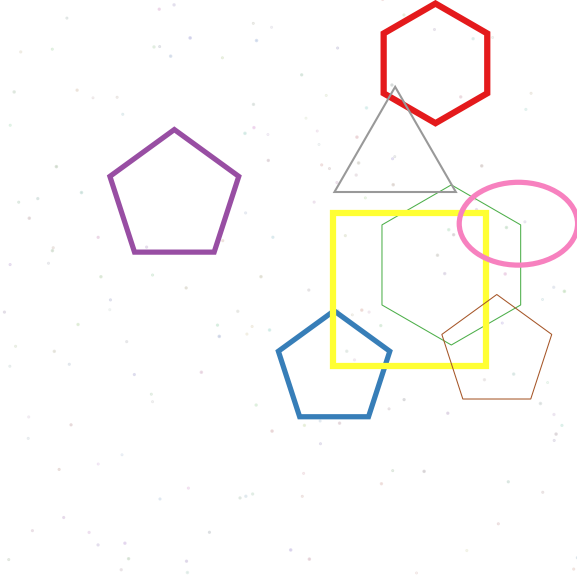[{"shape": "hexagon", "thickness": 3, "radius": 0.52, "center": [0.754, 0.889]}, {"shape": "pentagon", "thickness": 2.5, "radius": 0.51, "center": [0.579, 0.36]}, {"shape": "hexagon", "thickness": 0.5, "radius": 0.69, "center": [0.782, 0.54]}, {"shape": "pentagon", "thickness": 2.5, "radius": 0.59, "center": [0.302, 0.657]}, {"shape": "square", "thickness": 3, "radius": 0.66, "center": [0.709, 0.497]}, {"shape": "pentagon", "thickness": 0.5, "radius": 0.5, "center": [0.86, 0.389]}, {"shape": "oval", "thickness": 2.5, "radius": 0.51, "center": [0.898, 0.612]}, {"shape": "triangle", "thickness": 1, "radius": 0.61, "center": [0.684, 0.727]}]